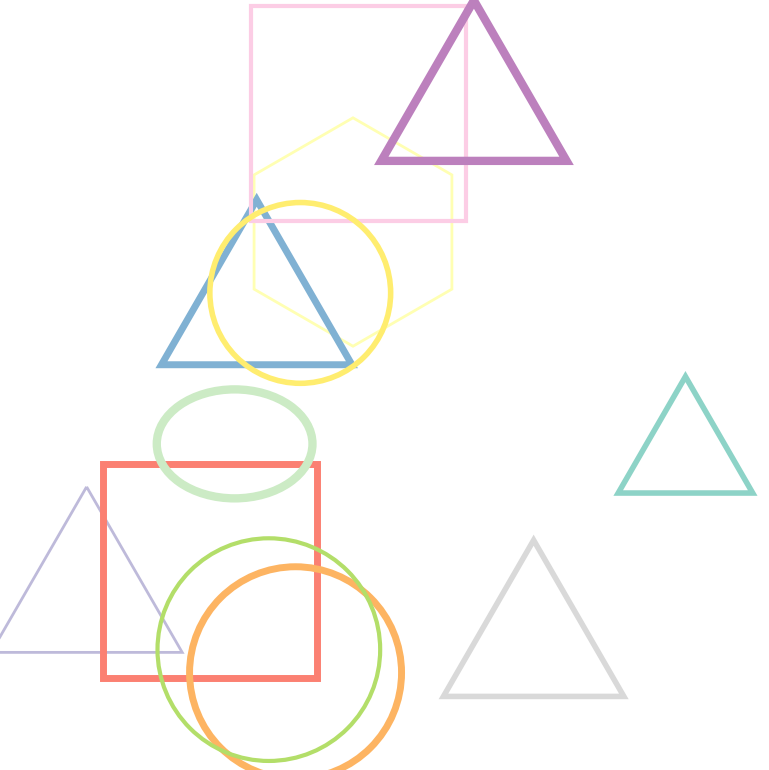[{"shape": "triangle", "thickness": 2, "radius": 0.5, "center": [0.89, 0.41]}, {"shape": "hexagon", "thickness": 1, "radius": 0.74, "center": [0.458, 0.699]}, {"shape": "triangle", "thickness": 1, "radius": 0.72, "center": [0.112, 0.224]}, {"shape": "square", "thickness": 2.5, "radius": 0.69, "center": [0.273, 0.258]}, {"shape": "triangle", "thickness": 2.5, "radius": 0.71, "center": [0.333, 0.598]}, {"shape": "circle", "thickness": 2.5, "radius": 0.69, "center": [0.384, 0.126]}, {"shape": "circle", "thickness": 1.5, "radius": 0.72, "center": [0.349, 0.156]}, {"shape": "square", "thickness": 1.5, "radius": 0.7, "center": [0.466, 0.853]}, {"shape": "triangle", "thickness": 2, "radius": 0.68, "center": [0.693, 0.163]}, {"shape": "triangle", "thickness": 3, "radius": 0.69, "center": [0.615, 0.861]}, {"shape": "oval", "thickness": 3, "radius": 0.51, "center": [0.305, 0.424]}, {"shape": "circle", "thickness": 2, "radius": 0.59, "center": [0.39, 0.62]}]